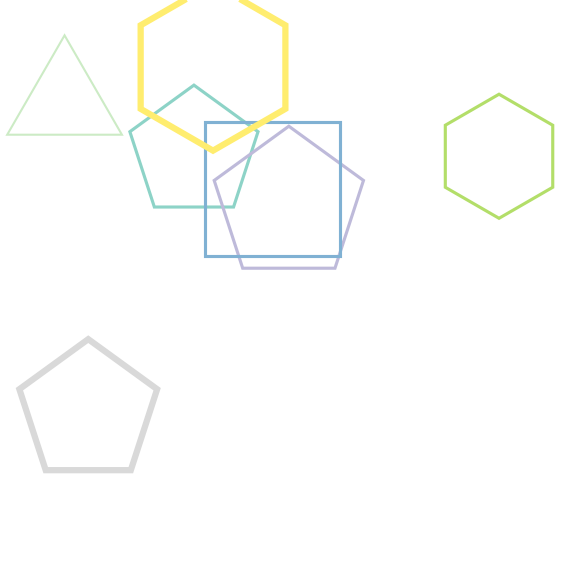[{"shape": "pentagon", "thickness": 1.5, "radius": 0.58, "center": [0.336, 0.735]}, {"shape": "pentagon", "thickness": 1.5, "radius": 0.68, "center": [0.5, 0.645]}, {"shape": "square", "thickness": 1.5, "radius": 0.58, "center": [0.472, 0.672]}, {"shape": "hexagon", "thickness": 1.5, "radius": 0.54, "center": [0.864, 0.729]}, {"shape": "pentagon", "thickness": 3, "radius": 0.63, "center": [0.153, 0.286]}, {"shape": "triangle", "thickness": 1, "radius": 0.57, "center": [0.112, 0.823]}, {"shape": "hexagon", "thickness": 3, "radius": 0.72, "center": [0.369, 0.883]}]